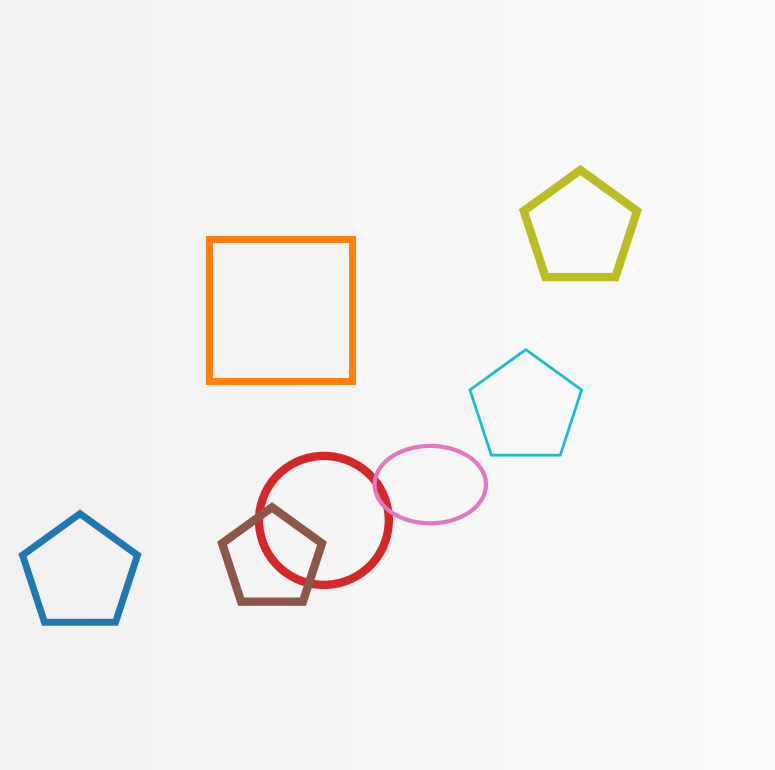[{"shape": "pentagon", "thickness": 2.5, "radius": 0.39, "center": [0.103, 0.255]}, {"shape": "square", "thickness": 2.5, "radius": 0.46, "center": [0.362, 0.597]}, {"shape": "circle", "thickness": 3, "radius": 0.42, "center": [0.418, 0.324]}, {"shape": "pentagon", "thickness": 3, "radius": 0.34, "center": [0.351, 0.273]}, {"shape": "oval", "thickness": 1.5, "radius": 0.36, "center": [0.555, 0.371]}, {"shape": "pentagon", "thickness": 3, "radius": 0.38, "center": [0.749, 0.702]}, {"shape": "pentagon", "thickness": 1, "radius": 0.38, "center": [0.678, 0.47]}]